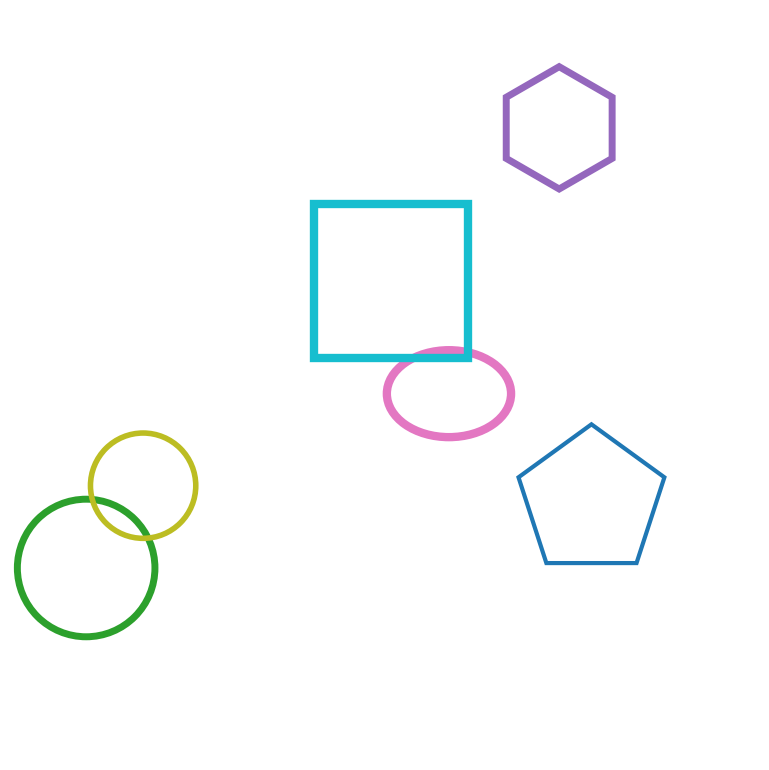[{"shape": "pentagon", "thickness": 1.5, "radius": 0.5, "center": [0.768, 0.349]}, {"shape": "circle", "thickness": 2.5, "radius": 0.45, "center": [0.112, 0.262]}, {"shape": "hexagon", "thickness": 2.5, "radius": 0.4, "center": [0.726, 0.834]}, {"shape": "oval", "thickness": 3, "radius": 0.4, "center": [0.583, 0.489]}, {"shape": "circle", "thickness": 2, "radius": 0.34, "center": [0.186, 0.369]}, {"shape": "square", "thickness": 3, "radius": 0.5, "center": [0.508, 0.635]}]